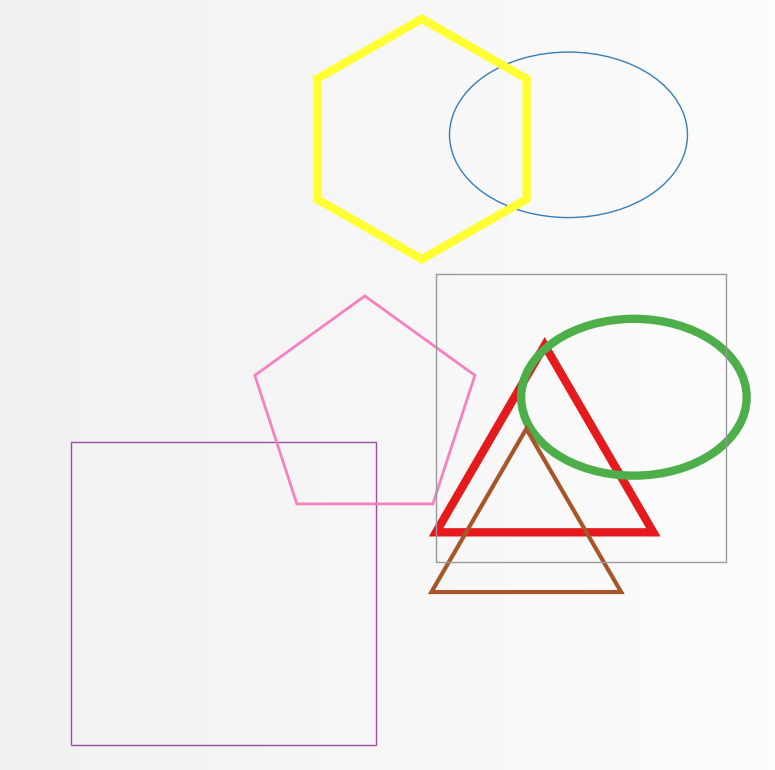[{"shape": "triangle", "thickness": 3, "radius": 0.81, "center": [0.703, 0.39]}, {"shape": "oval", "thickness": 0.5, "radius": 0.77, "center": [0.734, 0.825]}, {"shape": "oval", "thickness": 3, "radius": 0.73, "center": [0.818, 0.484]}, {"shape": "square", "thickness": 0.5, "radius": 0.98, "center": [0.289, 0.229]}, {"shape": "hexagon", "thickness": 3, "radius": 0.78, "center": [0.544, 0.819]}, {"shape": "triangle", "thickness": 1.5, "radius": 0.71, "center": [0.679, 0.302]}, {"shape": "pentagon", "thickness": 1, "radius": 0.75, "center": [0.471, 0.466]}, {"shape": "square", "thickness": 0.5, "radius": 0.94, "center": [0.75, 0.457]}]